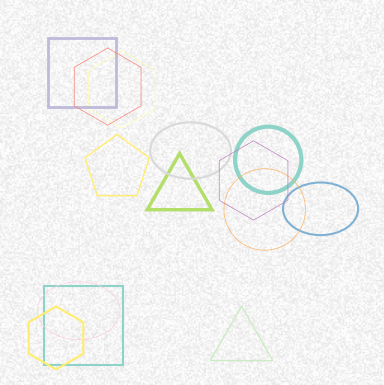[{"shape": "circle", "thickness": 3, "radius": 0.43, "center": [0.697, 0.585]}, {"shape": "square", "thickness": 1.5, "radius": 0.51, "center": [0.217, 0.154]}, {"shape": "hexagon", "thickness": 0.5, "radius": 0.5, "center": [0.316, 0.767]}, {"shape": "square", "thickness": 2, "radius": 0.45, "center": [0.213, 0.812]}, {"shape": "hexagon", "thickness": 0.5, "radius": 0.5, "center": [0.28, 0.775]}, {"shape": "oval", "thickness": 1.5, "radius": 0.49, "center": [0.833, 0.458]}, {"shape": "circle", "thickness": 0.5, "radius": 0.53, "center": [0.688, 0.456]}, {"shape": "triangle", "thickness": 2.5, "radius": 0.49, "center": [0.467, 0.504]}, {"shape": "oval", "thickness": 0.5, "radius": 0.54, "center": [0.204, 0.193]}, {"shape": "oval", "thickness": 1.5, "radius": 0.52, "center": [0.495, 0.609]}, {"shape": "hexagon", "thickness": 0.5, "radius": 0.51, "center": [0.659, 0.531]}, {"shape": "triangle", "thickness": 1, "radius": 0.47, "center": [0.627, 0.111]}, {"shape": "pentagon", "thickness": 1, "radius": 0.44, "center": [0.304, 0.563]}, {"shape": "hexagon", "thickness": 1.5, "radius": 0.41, "center": [0.146, 0.122]}]